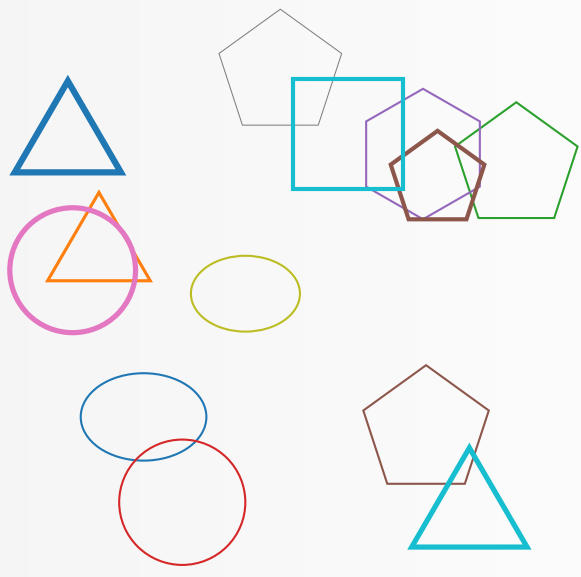[{"shape": "triangle", "thickness": 3, "radius": 0.53, "center": [0.117, 0.753]}, {"shape": "oval", "thickness": 1, "radius": 0.54, "center": [0.247, 0.277]}, {"shape": "triangle", "thickness": 1.5, "radius": 0.51, "center": [0.17, 0.564]}, {"shape": "pentagon", "thickness": 1, "radius": 0.55, "center": [0.888, 0.711]}, {"shape": "circle", "thickness": 1, "radius": 0.54, "center": [0.314, 0.129]}, {"shape": "hexagon", "thickness": 1, "radius": 0.56, "center": [0.728, 0.732]}, {"shape": "pentagon", "thickness": 1, "radius": 0.57, "center": [0.733, 0.253]}, {"shape": "pentagon", "thickness": 2, "radius": 0.42, "center": [0.753, 0.688]}, {"shape": "circle", "thickness": 2.5, "radius": 0.54, "center": [0.125, 0.531]}, {"shape": "pentagon", "thickness": 0.5, "radius": 0.55, "center": [0.482, 0.872]}, {"shape": "oval", "thickness": 1, "radius": 0.47, "center": [0.422, 0.491]}, {"shape": "triangle", "thickness": 2.5, "radius": 0.57, "center": [0.808, 0.109]}, {"shape": "square", "thickness": 2, "radius": 0.48, "center": [0.599, 0.767]}]